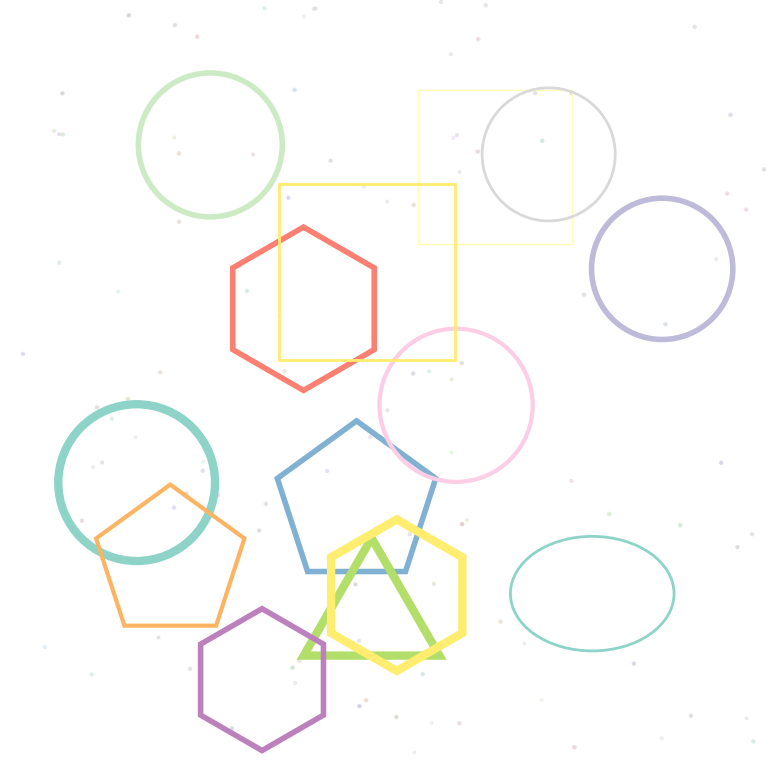[{"shape": "circle", "thickness": 3, "radius": 0.51, "center": [0.177, 0.373]}, {"shape": "oval", "thickness": 1, "radius": 0.53, "center": [0.769, 0.229]}, {"shape": "square", "thickness": 0.5, "radius": 0.5, "center": [0.643, 0.783]}, {"shape": "circle", "thickness": 2, "radius": 0.46, "center": [0.86, 0.651]}, {"shape": "hexagon", "thickness": 2, "radius": 0.53, "center": [0.394, 0.599]}, {"shape": "pentagon", "thickness": 2, "radius": 0.54, "center": [0.463, 0.345]}, {"shape": "pentagon", "thickness": 1.5, "radius": 0.51, "center": [0.221, 0.269]}, {"shape": "triangle", "thickness": 3, "radius": 0.51, "center": [0.483, 0.199]}, {"shape": "circle", "thickness": 1.5, "radius": 0.5, "center": [0.592, 0.474]}, {"shape": "circle", "thickness": 1, "radius": 0.43, "center": [0.713, 0.8]}, {"shape": "hexagon", "thickness": 2, "radius": 0.46, "center": [0.34, 0.117]}, {"shape": "circle", "thickness": 2, "radius": 0.47, "center": [0.273, 0.812]}, {"shape": "square", "thickness": 1, "radius": 0.57, "center": [0.477, 0.647]}, {"shape": "hexagon", "thickness": 3, "radius": 0.49, "center": [0.515, 0.227]}]